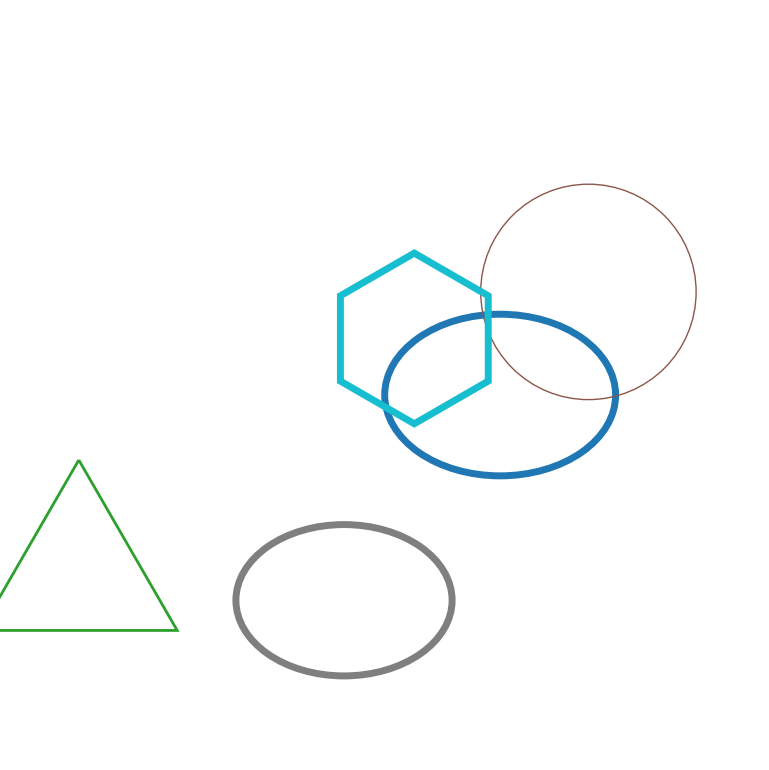[{"shape": "oval", "thickness": 2.5, "radius": 0.75, "center": [0.65, 0.487]}, {"shape": "triangle", "thickness": 1, "radius": 0.74, "center": [0.102, 0.255]}, {"shape": "circle", "thickness": 0.5, "radius": 0.7, "center": [0.764, 0.621]}, {"shape": "oval", "thickness": 2.5, "radius": 0.7, "center": [0.447, 0.22]}, {"shape": "hexagon", "thickness": 2.5, "radius": 0.55, "center": [0.538, 0.56]}]